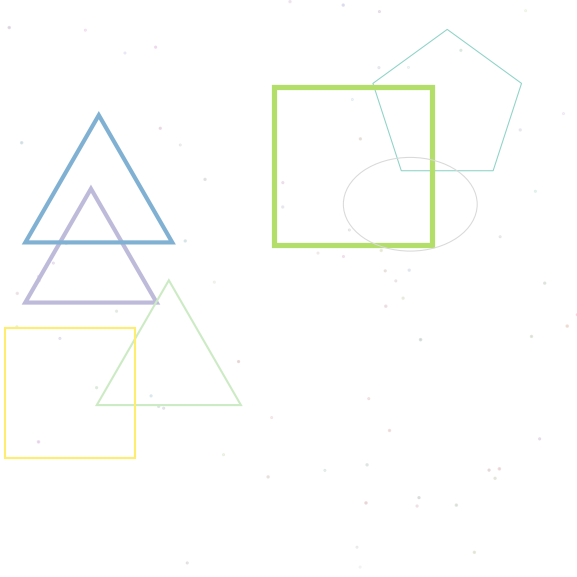[{"shape": "pentagon", "thickness": 0.5, "radius": 0.68, "center": [0.774, 0.813]}, {"shape": "triangle", "thickness": 2, "radius": 0.66, "center": [0.158, 0.541]}, {"shape": "triangle", "thickness": 2, "radius": 0.73, "center": [0.171, 0.653]}, {"shape": "square", "thickness": 2.5, "radius": 0.68, "center": [0.612, 0.712]}, {"shape": "oval", "thickness": 0.5, "radius": 0.58, "center": [0.71, 0.645]}, {"shape": "triangle", "thickness": 1, "radius": 0.72, "center": [0.292, 0.37]}, {"shape": "square", "thickness": 1, "radius": 0.56, "center": [0.121, 0.319]}]